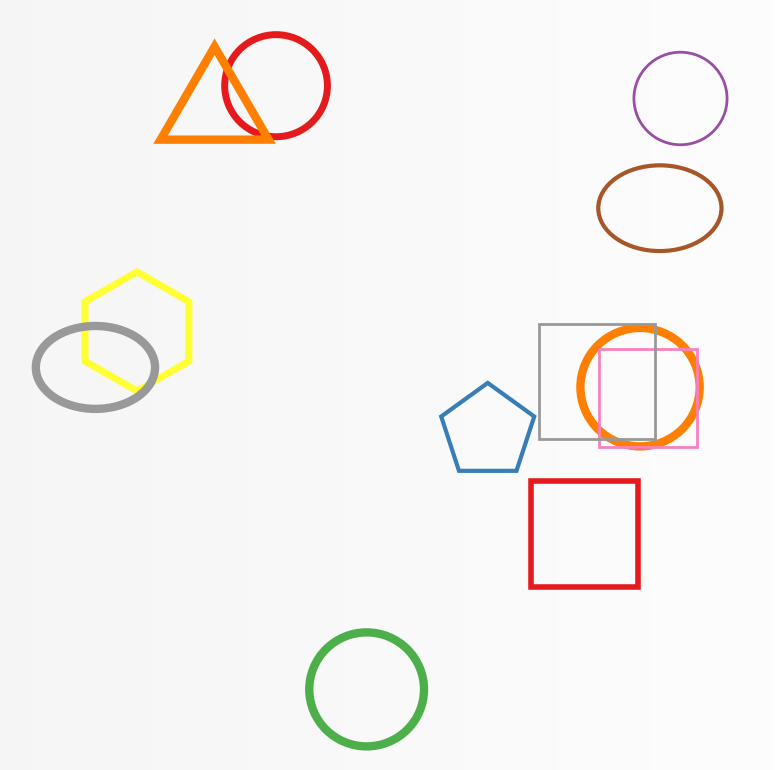[{"shape": "square", "thickness": 2, "radius": 0.34, "center": [0.754, 0.307]}, {"shape": "circle", "thickness": 2.5, "radius": 0.33, "center": [0.356, 0.889]}, {"shape": "pentagon", "thickness": 1.5, "radius": 0.32, "center": [0.629, 0.44]}, {"shape": "circle", "thickness": 3, "radius": 0.37, "center": [0.473, 0.105]}, {"shape": "circle", "thickness": 1, "radius": 0.3, "center": [0.878, 0.872]}, {"shape": "circle", "thickness": 3, "radius": 0.38, "center": [0.826, 0.497]}, {"shape": "triangle", "thickness": 3, "radius": 0.4, "center": [0.277, 0.859]}, {"shape": "hexagon", "thickness": 2.5, "radius": 0.39, "center": [0.177, 0.57]}, {"shape": "oval", "thickness": 1.5, "radius": 0.4, "center": [0.851, 0.73]}, {"shape": "square", "thickness": 1, "radius": 0.32, "center": [0.836, 0.483]}, {"shape": "square", "thickness": 1, "radius": 0.38, "center": [0.77, 0.505]}, {"shape": "oval", "thickness": 3, "radius": 0.38, "center": [0.123, 0.523]}]